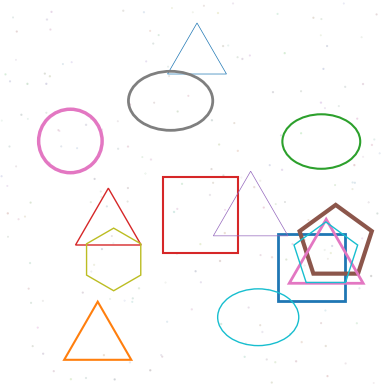[{"shape": "square", "thickness": 2, "radius": 0.44, "center": [0.809, 0.305]}, {"shape": "triangle", "thickness": 0.5, "radius": 0.44, "center": [0.512, 0.852]}, {"shape": "triangle", "thickness": 1.5, "radius": 0.5, "center": [0.254, 0.116]}, {"shape": "oval", "thickness": 1.5, "radius": 0.51, "center": [0.835, 0.632]}, {"shape": "square", "thickness": 1.5, "radius": 0.49, "center": [0.52, 0.442]}, {"shape": "triangle", "thickness": 1, "radius": 0.49, "center": [0.281, 0.413]}, {"shape": "triangle", "thickness": 0.5, "radius": 0.56, "center": [0.651, 0.443]}, {"shape": "pentagon", "thickness": 3, "radius": 0.49, "center": [0.872, 0.369]}, {"shape": "circle", "thickness": 2.5, "radius": 0.41, "center": [0.183, 0.634]}, {"shape": "triangle", "thickness": 2, "radius": 0.55, "center": [0.847, 0.32]}, {"shape": "oval", "thickness": 2, "radius": 0.55, "center": [0.443, 0.738]}, {"shape": "hexagon", "thickness": 1, "radius": 0.41, "center": [0.295, 0.326]}, {"shape": "oval", "thickness": 1, "radius": 0.53, "center": [0.671, 0.176]}, {"shape": "pentagon", "thickness": 1, "radius": 0.43, "center": [0.846, 0.337]}]